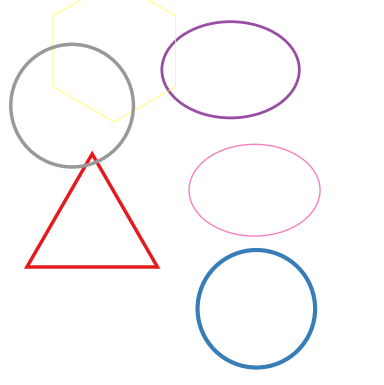[{"shape": "triangle", "thickness": 2.5, "radius": 0.98, "center": [0.239, 0.404]}, {"shape": "circle", "thickness": 3, "radius": 0.76, "center": [0.666, 0.198]}, {"shape": "oval", "thickness": 2, "radius": 0.89, "center": [0.599, 0.819]}, {"shape": "hexagon", "thickness": 0.5, "radius": 0.92, "center": [0.297, 0.867]}, {"shape": "oval", "thickness": 1, "radius": 0.85, "center": [0.661, 0.506]}, {"shape": "circle", "thickness": 2.5, "radius": 0.8, "center": [0.187, 0.726]}]